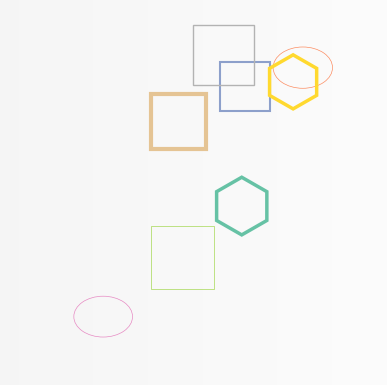[{"shape": "hexagon", "thickness": 2.5, "radius": 0.37, "center": [0.624, 0.465]}, {"shape": "oval", "thickness": 0.5, "radius": 0.38, "center": [0.781, 0.824]}, {"shape": "square", "thickness": 1.5, "radius": 0.32, "center": [0.632, 0.775]}, {"shape": "oval", "thickness": 0.5, "radius": 0.38, "center": [0.266, 0.178]}, {"shape": "square", "thickness": 0.5, "radius": 0.41, "center": [0.472, 0.331]}, {"shape": "hexagon", "thickness": 2.5, "radius": 0.35, "center": [0.756, 0.787]}, {"shape": "square", "thickness": 3, "radius": 0.36, "center": [0.461, 0.684]}, {"shape": "square", "thickness": 1, "radius": 0.39, "center": [0.577, 0.857]}]